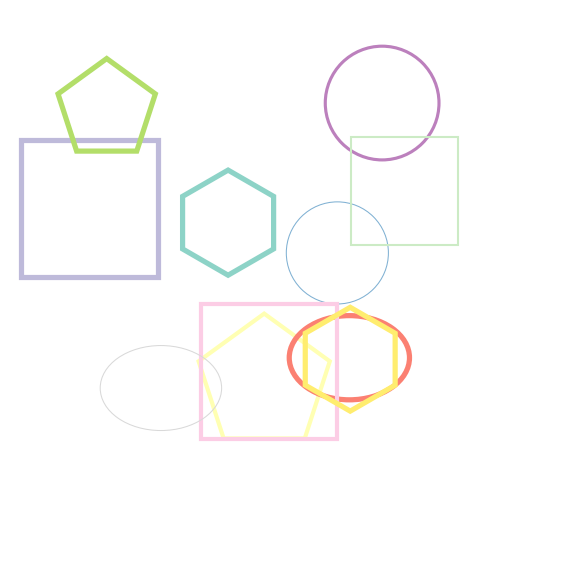[{"shape": "hexagon", "thickness": 2.5, "radius": 0.45, "center": [0.395, 0.614]}, {"shape": "pentagon", "thickness": 2, "radius": 0.6, "center": [0.457, 0.337]}, {"shape": "square", "thickness": 2.5, "radius": 0.59, "center": [0.155, 0.638]}, {"shape": "oval", "thickness": 2.5, "radius": 0.52, "center": [0.605, 0.38]}, {"shape": "circle", "thickness": 0.5, "radius": 0.44, "center": [0.584, 0.561]}, {"shape": "pentagon", "thickness": 2.5, "radius": 0.44, "center": [0.185, 0.809]}, {"shape": "square", "thickness": 2, "radius": 0.58, "center": [0.466, 0.355]}, {"shape": "oval", "thickness": 0.5, "radius": 0.53, "center": [0.279, 0.327]}, {"shape": "circle", "thickness": 1.5, "radius": 0.49, "center": [0.662, 0.821]}, {"shape": "square", "thickness": 1, "radius": 0.46, "center": [0.7, 0.669]}, {"shape": "hexagon", "thickness": 2.5, "radius": 0.45, "center": [0.606, 0.377]}]